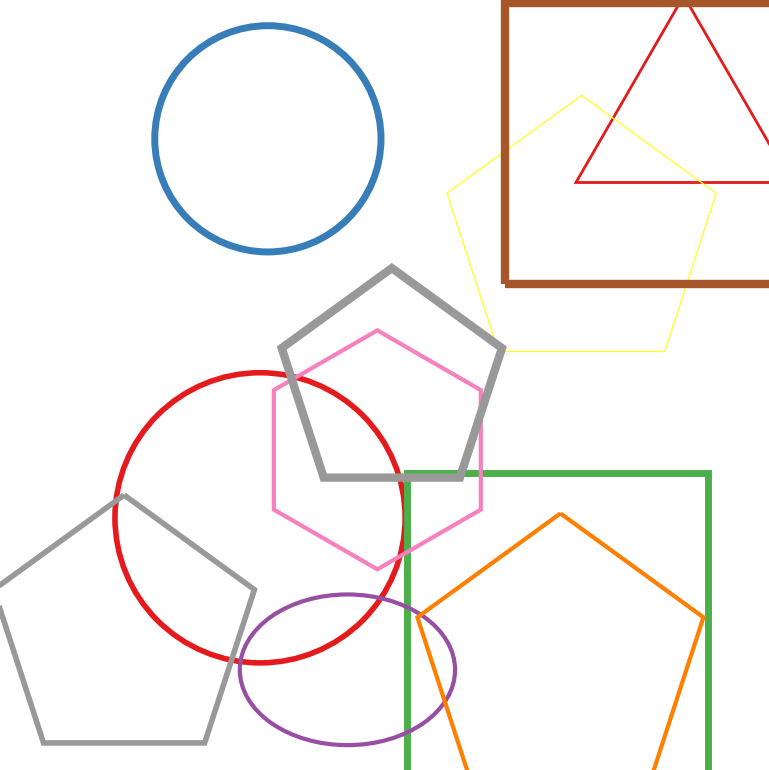[{"shape": "circle", "thickness": 2, "radius": 0.94, "center": [0.338, 0.328]}, {"shape": "triangle", "thickness": 1, "radius": 0.81, "center": [0.888, 0.844]}, {"shape": "circle", "thickness": 2.5, "radius": 0.73, "center": [0.348, 0.82]}, {"shape": "square", "thickness": 2.5, "radius": 0.98, "center": [0.724, 0.191]}, {"shape": "oval", "thickness": 1.5, "radius": 0.7, "center": [0.451, 0.13]}, {"shape": "pentagon", "thickness": 1.5, "radius": 0.98, "center": [0.728, 0.138]}, {"shape": "pentagon", "thickness": 0.5, "radius": 0.92, "center": [0.755, 0.692]}, {"shape": "square", "thickness": 3, "radius": 0.91, "center": [0.838, 0.814]}, {"shape": "hexagon", "thickness": 1.5, "radius": 0.78, "center": [0.49, 0.416]}, {"shape": "pentagon", "thickness": 2, "radius": 0.89, "center": [0.161, 0.179]}, {"shape": "pentagon", "thickness": 3, "radius": 0.75, "center": [0.509, 0.501]}]